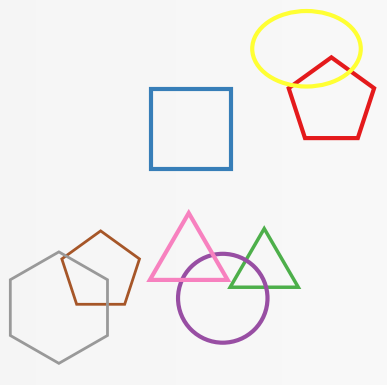[{"shape": "pentagon", "thickness": 3, "radius": 0.58, "center": [0.855, 0.735]}, {"shape": "square", "thickness": 3, "radius": 0.52, "center": [0.493, 0.664]}, {"shape": "triangle", "thickness": 2.5, "radius": 0.51, "center": [0.682, 0.305]}, {"shape": "circle", "thickness": 3, "radius": 0.58, "center": [0.575, 0.225]}, {"shape": "oval", "thickness": 3, "radius": 0.7, "center": [0.791, 0.873]}, {"shape": "pentagon", "thickness": 2, "radius": 0.53, "center": [0.26, 0.295]}, {"shape": "triangle", "thickness": 3, "radius": 0.58, "center": [0.487, 0.331]}, {"shape": "hexagon", "thickness": 2, "radius": 0.72, "center": [0.152, 0.201]}]